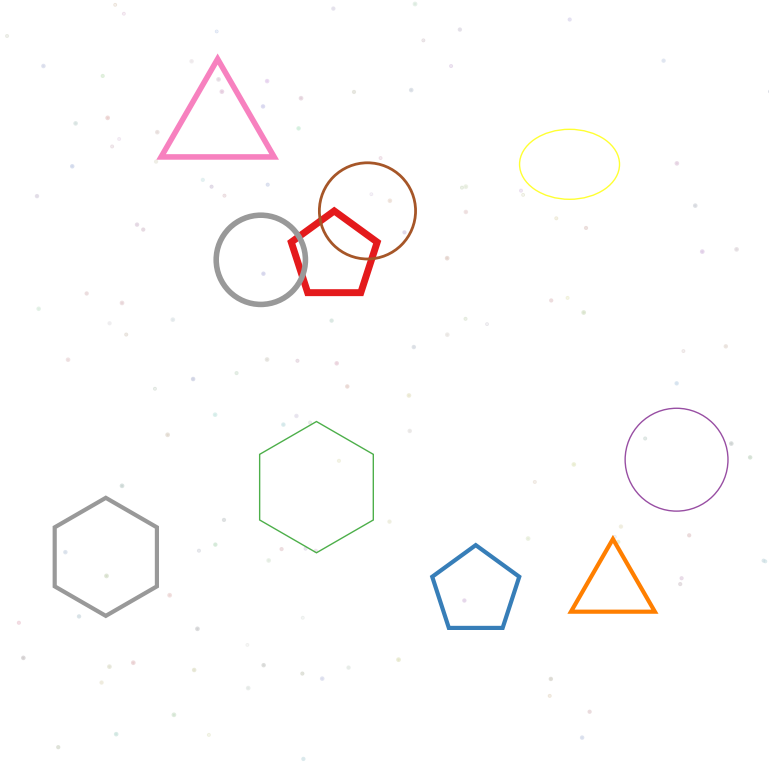[{"shape": "pentagon", "thickness": 2.5, "radius": 0.29, "center": [0.434, 0.667]}, {"shape": "pentagon", "thickness": 1.5, "radius": 0.3, "center": [0.618, 0.233]}, {"shape": "hexagon", "thickness": 0.5, "radius": 0.43, "center": [0.411, 0.367]}, {"shape": "circle", "thickness": 0.5, "radius": 0.33, "center": [0.879, 0.403]}, {"shape": "triangle", "thickness": 1.5, "radius": 0.31, "center": [0.796, 0.237]}, {"shape": "oval", "thickness": 0.5, "radius": 0.32, "center": [0.74, 0.787]}, {"shape": "circle", "thickness": 1, "radius": 0.31, "center": [0.477, 0.726]}, {"shape": "triangle", "thickness": 2, "radius": 0.42, "center": [0.283, 0.839]}, {"shape": "hexagon", "thickness": 1.5, "radius": 0.38, "center": [0.137, 0.277]}, {"shape": "circle", "thickness": 2, "radius": 0.29, "center": [0.339, 0.663]}]